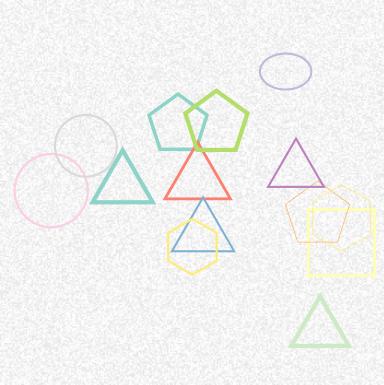[{"shape": "triangle", "thickness": 3, "radius": 0.45, "center": [0.319, 0.52]}, {"shape": "pentagon", "thickness": 2.5, "radius": 0.4, "center": [0.462, 0.676]}, {"shape": "square", "thickness": 2, "radius": 0.43, "center": [0.887, 0.372]}, {"shape": "oval", "thickness": 1.5, "radius": 0.33, "center": [0.742, 0.814]}, {"shape": "triangle", "thickness": 2, "radius": 0.49, "center": [0.513, 0.533]}, {"shape": "triangle", "thickness": 1.5, "radius": 0.47, "center": [0.527, 0.394]}, {"shape": "pentagon", "thickness": 0.5, "radius": 0.44, "center": [0.825, 0.442]}, {"shape": "pentagon", "thickness": 3, "radius": 0.42, "center": [0.562, 0.679]}, {"shape": "circle", "thickness": 1.5, "radius": 0.48, "center": [0.133, 0.505]}, {"shape": "circle", "thickness": 1.5, "radius": 0.4, "center": [0.223, 0.621]}, {"shape": "triangle", "thickness": 1.5, "radius": 0.42, "center": [0.769, 0.556]}, {"shape": "triangle", "thickness": 3, "radius": 0.43, "center": [0.832, 0.144]}, {"shape": "hexagon", "thickness": 0.5, "radius": 0.43, "center": [0.887, 0.434]}, {"shape": "hexagon", "thickness": 1.5, "radius": 0.36, "center": [0.5, 0.359]}]